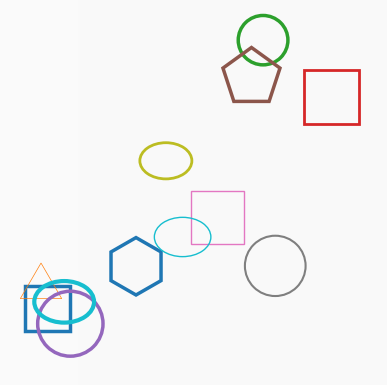[{"shape": "square", "thickness": 2.5, "radius": 0.29, "center": [0.123, 0.199]}, {"shape": "hexagon", "thickness": 2.5, "radius": 0.37, "center": [0.351, 0.308]}, {"shape": "triangle", "thickness": 0.5, "radius": 0.31, "center": [0.106, 0.255]}, {"shape": "circle", "thickness": 2.5, "radius": 0.32, "center": [0.679, 0.896]}, {"shape": "square", "thickness": 2, "radius": 0.35, "center": [0.856, 0.748]}, {"shape": "circle", "thickness": 2.5, "radius": 0.42, "center": [0.182, 0.159]}, {"shape": "pentagon", "thickness": 2.5, "radius": 0.39, "center": [0.649, 0.799]}, {"shape": "square", "thickness": 1, "radius": 0.34, "center": [0.561, 0.434]}, {"shape": "circle", "thickness": 1.5, "radius": 0.39, "center": [0.71, 0.309]}, {"shape": "oval", "thickness": 2, "radius": 0.34, "center": [0.428, 0.582]}, {"shape": "oval", "thickness": 1, "radius": 0.36, "center": [0.471, 0.384]}, {"shape": "oval", "thickness": 3, "radius": 0.39, "center": [0.166, 0.216]}]